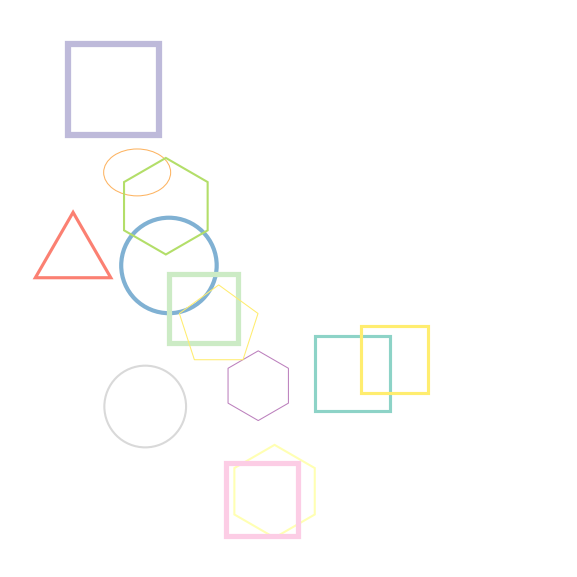[{"shape": "square", "thickness": 1.5, "radius": 0.32, "center": [0.611, 0.352]}, {"shape": "hexagon", "thickness": 1, "radius": 0.4, "center": [0.475, 0.148]}, {"shape": "square", "thickness": 3, "radius": 0.39, "center": [0.196, 0.844]}, {"shape": "triangle", "thickness": 1.5, "radius": 0.38, "center": [0.127, 0.556]}, {"shape": "circle", "thickness": 2, "radius": 0.41, "center": [0.293, 0.539]}, {"shape": "oval", "thickness": 0.5, "radius": 0.29, "center": [0.237, 0.701]}, {"shape": "hexagon", "thickness": 1, "radius": 0.42, "center": [0.287, 0.642]}, {"shape": "square", "thickness": 2.5, "radius": 0.31, "center": [0.453, 0.134]}, {"shape": "circle", "thickness": 1, "radius": 0.35, "center": [0.251, 0.295]}, {"shape": "hexagon", "thickness": 0.5, "radius": 0.3, "center": [0.447, 0.331]}, {"shape": "square", "thickness": 2.5, "radius": 0.3, "center": [0.353, 0.466]}, {"shape": "square", "thickness": 1.5, "radius": 0.29, "center": [0.683, 0.376]}, {"shape": "pentagon", "thickness": 0.5, "radius": 0.36, "center": [0.379, 0.434]}]